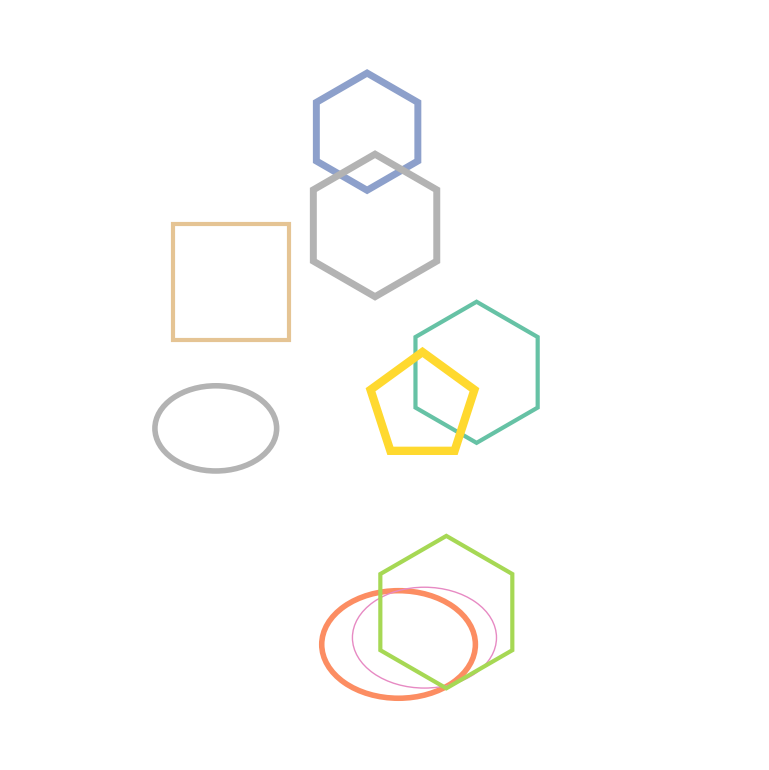[{"shape": "hexagon", "thickness": 1.5, "radius": 0.46, "center": [0.619, 0.516]}, {"shape": "oval", "thickness": 2, "radius": 0.5, "center": [0.518, 0.163]}, {"shape": "hexagon", "thickness": 2.5, "radius": 0.38, "center": [0.477, 0.829]}, {"shape": "oval", "thickness": 0.5, "radius": 0.47, "center": [0.551, 0.172]}, {"shape": "hexagon", "thickness": 1.5, "radius": 0.49, "center": [0.58, 0.205]}, {"shape": "pentagon", "thickness": 3, "radius": 0.35, "center": [0.549, 0.472]}, {"shape": "square", "thickness": 1.5, "radius": 0.38, "center": [0.3, 0.634]}, {"shape": "hexagon", "thickness": 2.5, "radius": 0.46, "center": [0.487, 0.707]}, {"shape": "oval", "thickness": 2, "radius": 0.4, "center": [0.28, 0.444]}]